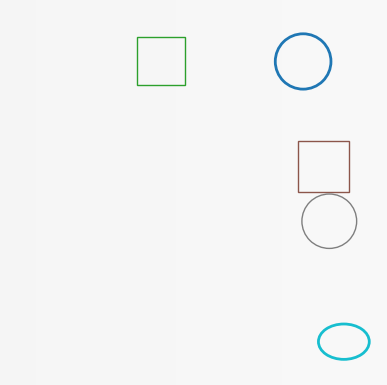[{"shape": "circle", "thickness": 2, "radius": 0.36, "center": [0.782, 0.84]}, {"shape": "square", "thickness": 1, "radius": 0.31, "center": [0.415, 0.842]}, {"shape": "square", "thickness": 1, "radius": 0.33, "center": [0.835, 0.568]}, {"shape": "circle", "thickness": 1, "radius": 0.35, "center": [0.85, 0.425]}, {"shape": "oval", "thickness": 2, "radius": 0.33, "center": [0.887, 0.113]}]